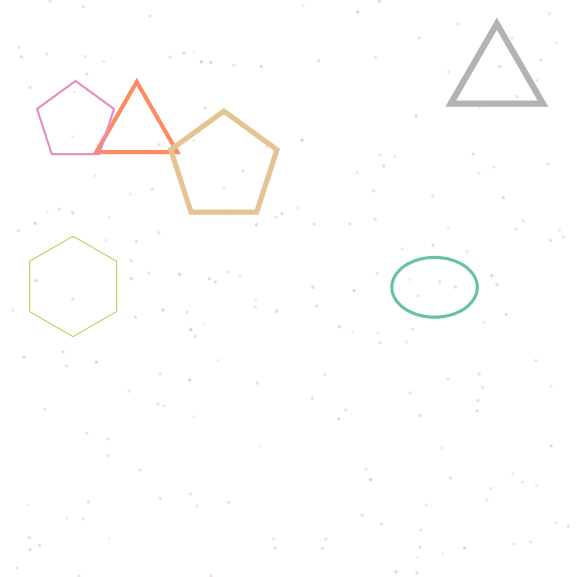[{"shape": "oval", "thickness": 1.5, "radius": 0.37, "center": [0.752, 0.502]}, {"shape": "triangle", "thickness": 2, "radius": 0.41, "center": [0.237, 0.776]}, {"shape": "pentagon", "thickness": 1, "radius": 0.35, "center": [0.131, 0.789]}, {"shape": "hexagon", "thickness": 0.5, "radius": 0.44, "center": [0.126, 0.503]}, {"shape": "pentagon", "thickness": 2.5, "radius": 0.48, "center": [0.388, 0.71]}, {"shape": "triangle", "thickness": 3, "radius": 0.46, "center": [0.86, 0.866]}]